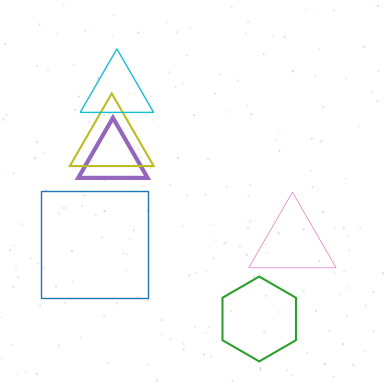[{"shape": "square", "thickness": 1, "radius": 0.7, "center": [0.245, 0.365]}, {"shape": "hexagon", "thickness": 1.5, "radius": 0.55, "center": [0.673, 0.171]}, {"shape": "triangle", "thickness": 3, "radius": 0.52, "center": [0.293, 0.59]}, {"shape": "triangle", "thickness": 0.5, "radius": 0.65, "center": [0.76, 0.37]}, {"shape": "triangle", "thickness": 1.5, "radius": 0.63, "center": [0.29, 0.632]}, {"shape": "triangle", "thickness": 1, "radius": 0.55, "center": [0.304, 0.763]}]